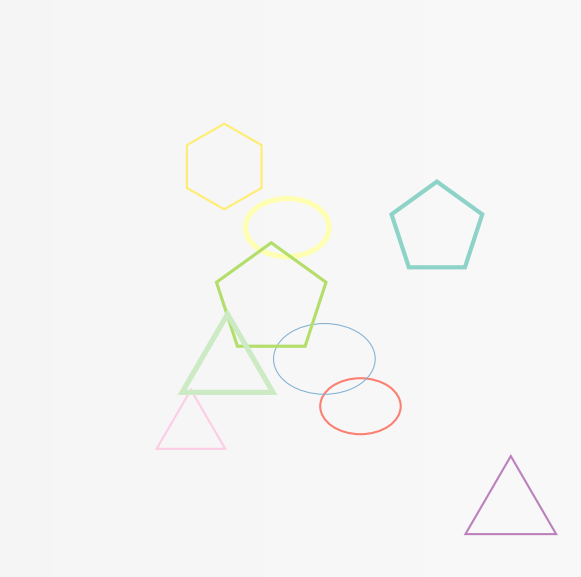[{"shape": "pentagon", "thickness": 2, "radius": 0.41, "center": [0.752, 0.603]}, {"shape": "oval", "thickness": 2.5, "radius": 0.36, "center": [0.494, 0.605]}, {"shape": "oval", "thickness": 1, "radius": 0.35, "center": [0.62, 0.296]}, {"shape": "oval", "thickness": 0.5, "radius": 0.44, "center": [0.558, 0.378]}, {"shape": "pentagon", "thickness": 1.5, "radius": 0.5, "center": [0.467, 0.48]}, {"shape": "triangle", "thickness": 1, "radius": 0.34, "center": [0.328, 0.256]}, {"shape": "triangle", "thickness": 1, "radius": 0.45, "center": [0.879, 0.119]}, {"shape": "triangle", "thickness": 2.5, "radius": 0.45, "center": [0.391, 0.365]}, {"shape": "hexagon", "thickness": 1, "radius": 0.37, "center": [0.386, 0.711]}]